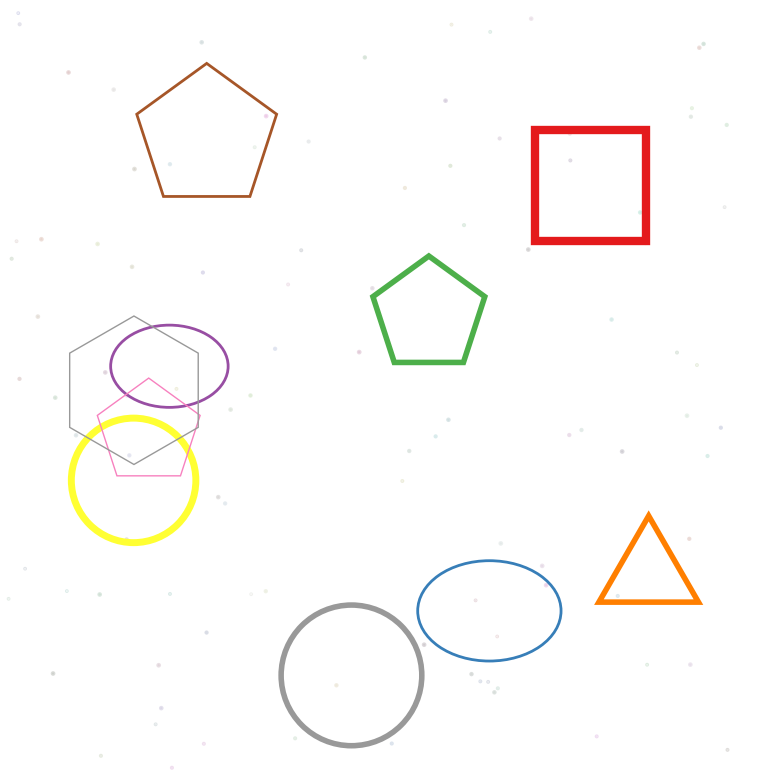[{"shape": "square", "thickness": 3, "radius": 0.36, "center": [0.767, 0.759]}, {"shape": "oval", "thickness": 1, "radius": 0.47, "center": [0.636, 0.207]}, {"shape": "pentagon", "thickness": 2, "radius": 0.38, "center": [0.557, 0.591]}, {"shape": "oval", "thickness": 1, "radius": 0.38, "center": [0.22, 0.524]}, {"shape": "triangle", "thickness": 2, "radius": 0.37, "center": [0.842, 0.255]}, {"shape": "circle", "thickness": 2.5, "radius": 0.4, "center": [0.173, 0.376]}, {"shape": "pentagon", "thickness": 1, "radius": 0.48, "center": [0.268, 0.822]}, {"shape": "pentagon", "thickness": 0.5, "radius": 0.35, "center": [0.193, 0.439]}, {"shape": "hexagon", "thickness": 0.5, "radius": 0.48, "center": [0.174, 0.493]}, {"shape": "circle", "thickness": 2, "radius": 0.46, "center": [0.456, 0.123]}]